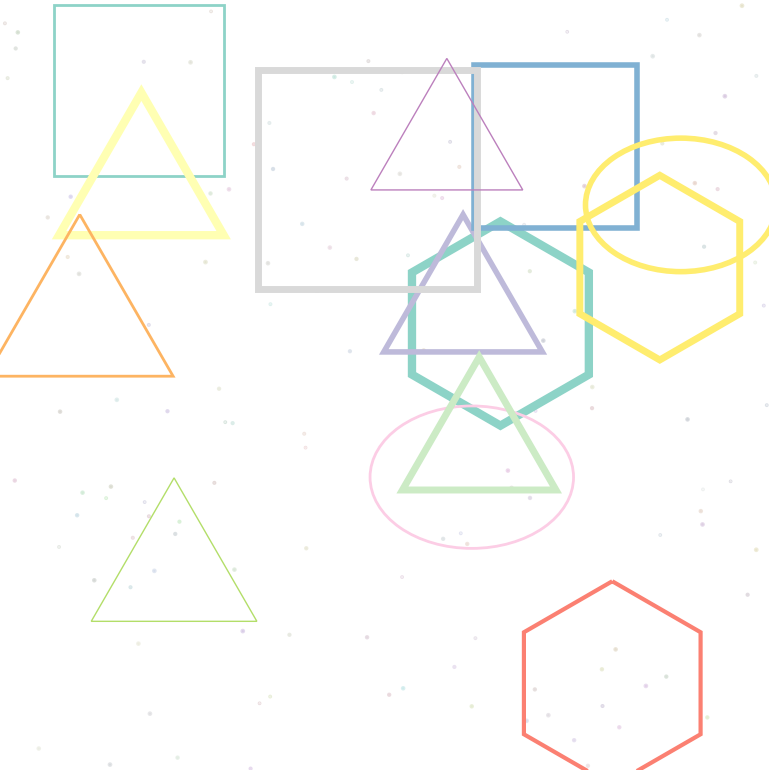[{"shape": "square", "thickness": 1, "radius": 0.55, "center": [0.18, 0.883]}, {"shape": "hexagon", "thickness": 3, "radius": 0.66, "center": [0.65, 0.58]}, {"shape": "triangle", "thickness": 3, "radius": 0.62, "center": [0.184, 0.756]}, {"shape": "triangle", "thickness": 2, "radius": 0.59, "center": [0.601, 0.602]}, {"shape": "hexagon", "thickness": 1.5, "radius": 0.66, "center": [0.795, 0.113]}, {"shape": "square", "thickness": 2, "radius": 0.53, "center": [0.722, 0.81]}, {"shape": "triangle", "thickness": 1, "radius": 0.7, "center": [0.104, 0.581]}, {"shape": "triangle", "thickness": 0.5, "radius": 0.62, "center": [0.226, 0.255]}, {"shape": "oval", "thickness": 1, "radius": 0.66, "center": [0.613, 0.38]}, {"shape": "square", "thickness": 2.5, "radius": 0.71, "center": [0.477, 0.766]}, {"shape": "triangle", "thickness": 0.5, "radius": 0.57, "center": [0.58, 0.81]}, {"shape": "triangle", "thickness": 2.5, "radius": 0.58, "center": [0.622, 0.421]}, {"shape": "hexagon", "thickness": 2.5, "radius": 0.6, "center": [0.857, 0.652]}, {"shape": "oval", "thickness": 2, "radius": 0.62, "center": [0.884, 0.734]}]